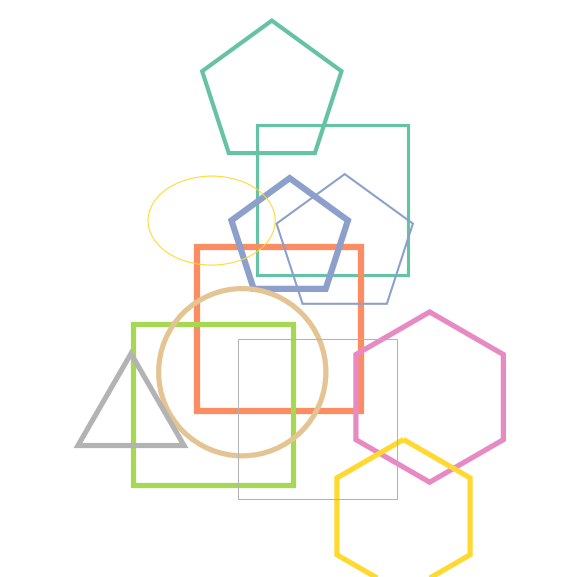[{"shape": "pentagon", "thickness": 2, "radius": 0.63, "center": [0.471, 0.837]}, {"shape": "square", "thickness": 1.5, "radius": 0.65, "center": [0.576, 0.653]}, {"shape": "square", "thickness": 3, "radius": 0.71, "center": [0.483, 0.429]}, {"shape": "pentagon", "thickness": 1, "radius": 0.62, "center": [0.597, 0.574]}, {"shape": "pentagon", "thickness": 3, "radius": 0.53, "center": [0.502, 0.585]}, {"shape": "hexagon", "thickness": 2.5, "radius": 0.74, "center": [0.744, 0.312]}, {"shape": "square", "thickness": 2.5, "radius": 0.7, "center": [0.369, 0.298]}, {"shape": "hexagon", "thickness": 2.5, "radius": 0.67, "center": [0.699, 0.105]}, {"shape": "oval", "thickness": 0.5, "radius": 0.55, "center": [0.366, 0.617]}, {"shape": "circle", "thickness": 2.5, "radius": 0.72, "center": [0.42, 0.355]}, {"shape": "triangle", "thickness": 2.5, "radius": 0.53, "center": [0.227, 0.281]}, {"shape": "square", "thickness": 0.5, "radius": 0.69, "center": [0.55, 0.274]}]